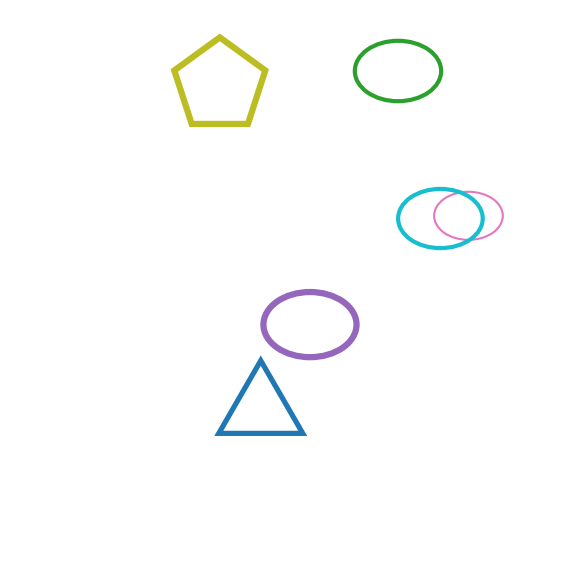[{"shape": "triangle", "thickness": 2.5, "radius": 0.42, "center": [0.452, 0.291]}, {"shape": "oval", "thickness": 2, "radius": 0.37, "center": [0.689, 0.876]}, {"shape": "oval", "thickness": 3, "radius": 0.4, "center": [0.537, 0.437]}, {"shape": "oval", "thickness": 1, "radius": 0.3, "center": [0.811, 0.625]}, {"shape": "pentagon", "thickness": 3, "radius": 0.41, "center": [0.381, 0.852]}, {"shape": "oval", "thickness": 2, "radius": 0.37, "center": [0.763, 0.621]}]